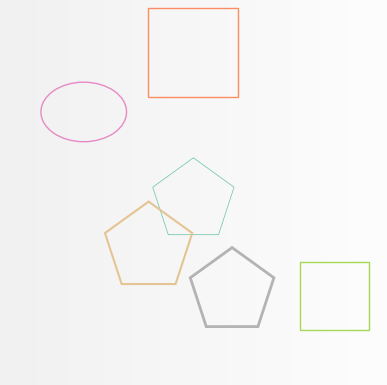[{"shape": "pentagon", "thickness": 0.5, "radius": 0.55, "center": [0.499, 0.48]}, {"shape": "square", "thickness": 1, "radius": 0.58, "center": [0.498, 0.864]}, {"shape": "oval", "thickness": 1, "radius": 0.55, "center": [0.216, 0.709]}, {"shape": "square", "thickness": 1, "radius": 0.45, "center": [0.864, 0.231]}, {"shape": "pentagon", "thickness": 1.5, "radius": 0.59, "center": [0.384, 0.358]}, {"shape": "pentagon", "thickness": 2, "radius": 0.57, "center": [0.599, 0.243]}]